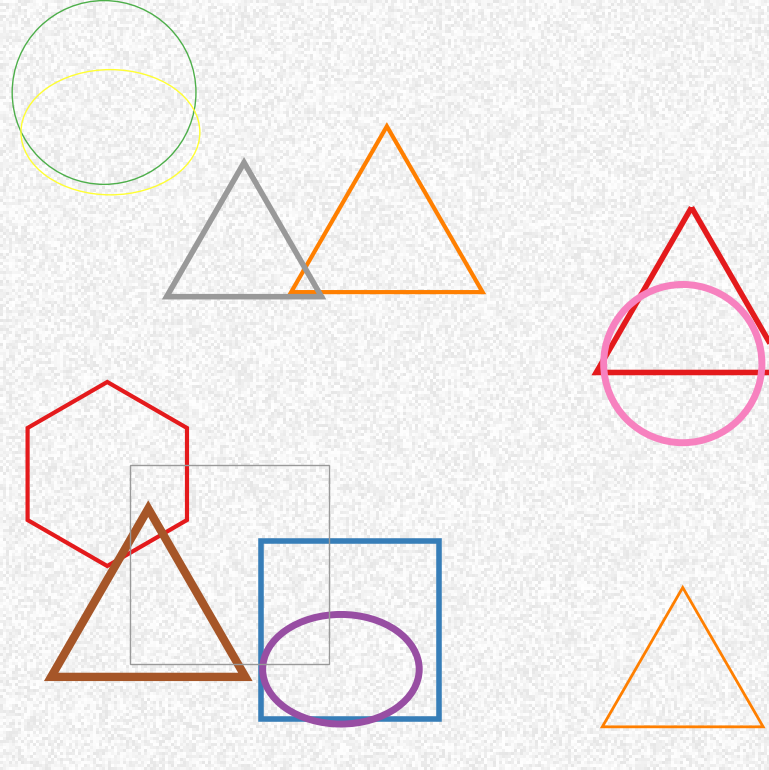[{"shape": "hexagon", "thickness": 1.5, "radius": 0.6, "center": [0.139, 0.384]}, {"shape": "triangle", "thickness": 2, "radius": 0.71, "center": [0.898, 0.588]}, {"shape": "square", "thickness": 2, "radius": 0.58, "center": [0.455, 0.181]}, {"shape": "circle", "thickness": 0.5, "radius": 0.6, "center": [0.135, 0.88]}, {"shape": "oval", "thickness": 2.5, "radius": 0.51, "center": [0.443, 0.131]}, {"shape": "triangle", "thickness": 1.5, "radius": 0.72, "center": [0.502, 0.692]}, {"shape": "triangle", "thickness": 1, "radius": 0.6, "center": [0.887, 0.116]}, {"shape": "oval", "thickness": 0.5, "radius": 0.58, "center": [0.143, 0.828]}, {"shape": "triangle", "thickness": 3, "radius": 0.73, "center": [0.193, 0.194]}, {"shape": "circle", "thickness": 2.5, "radius": 0.51, "center": [0.887, 0.528]}, {"shape": "triangle", "thickness": 2, "radius": 0.58, "center": [0.317, 0.673]}, {"shape": "square", "thickness": 0.5, "radius": 0.65, "center": [0.298, 0.267]}]